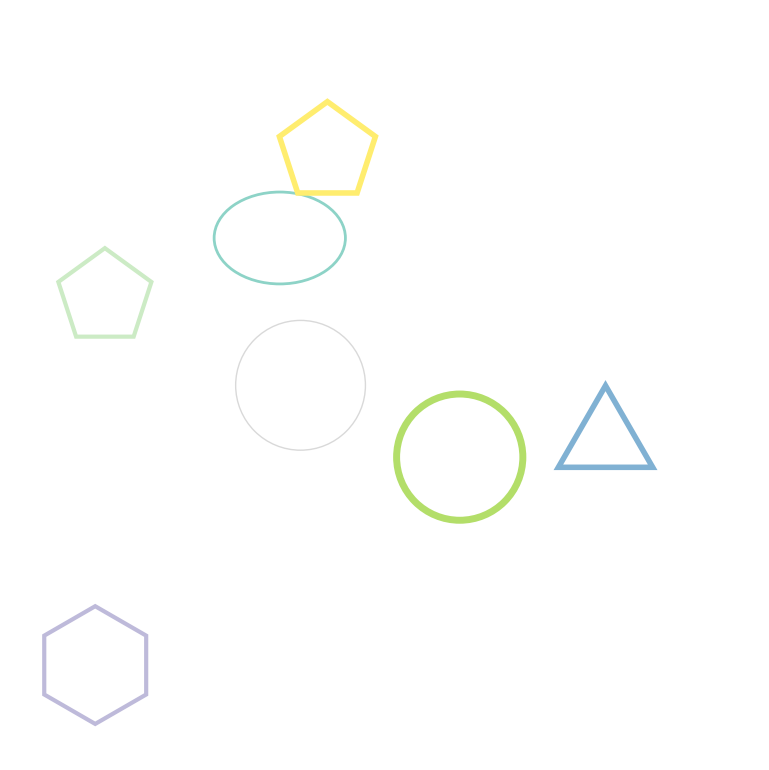[{"shape": "oval", "thickness": 1, "radius": 0.43, "center": [0.363, 0.691]}, {"shape": "hexagon", "thickness": 1.5, "radius": 0.38, "center": [0.124, 0.136]}, {"shape": "triangle", "thickness": 2, "radius": 0.35, "center": [0.786, 0.428]}, {"shape": "circle", "thickness": 2.5, "radius": 0.41, "center": [0.597, 0.406]}, {"shape": "circle", "thickness": 0.5, "radius": 0.42, "center": [0.39, 0.5]}, {"shape": "pentagon", "thickness": 1.5, "radius": 0.32, "center": [0.136, 0.614]}, {"shape": "pentagon", "thickness": 2, "radius": 0.33, "center": [0.425, 0.802]}]